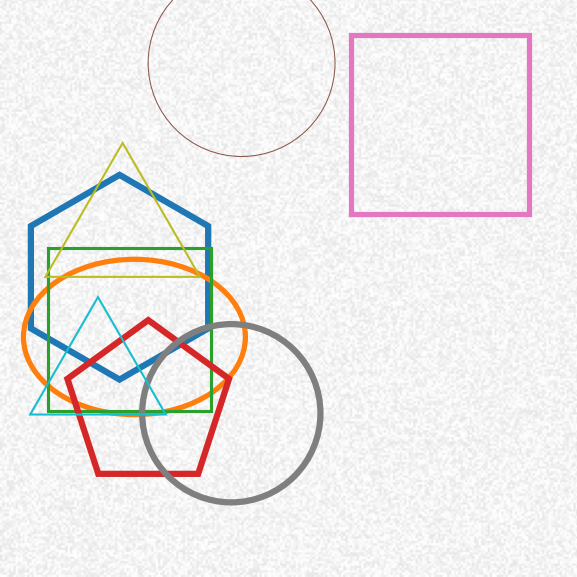[{"shape": "hexagon", "thickness": 3, "radius": 0.89, "center": [0.207, 0.519]}, {"shape": "oval", "thickness": 2.5, "radius": 0.96, "center": [0.233, 0.416]}, {"shape": "square", "thickness": 1.5, "radius": 0.71, "center": [0.224, 0.429]}, {"shape": "pentagon", "thickness": 3, "radius": 0.74, "center": [0.257, 0.298]}, {"shape": "circle", "thickness": 0.5, "radius": 0.81, "center": [0.418, 0.89]}, {"shape": "square", "thickness": 2.5, "radius": 0.77, "center": [0.762, 0.784]}, {"shape": "circle", "thickness": 3, "radius": 0.77, "center": [0.401, 0.284]}, {"shape": "triangle", "thickness": 1, "radius": 0.77, "center": [0.212, 0.597]}, {"shape": "triangle", "thickness": 1, "radius": 0.68, "center": [0.17, 0.349]}]